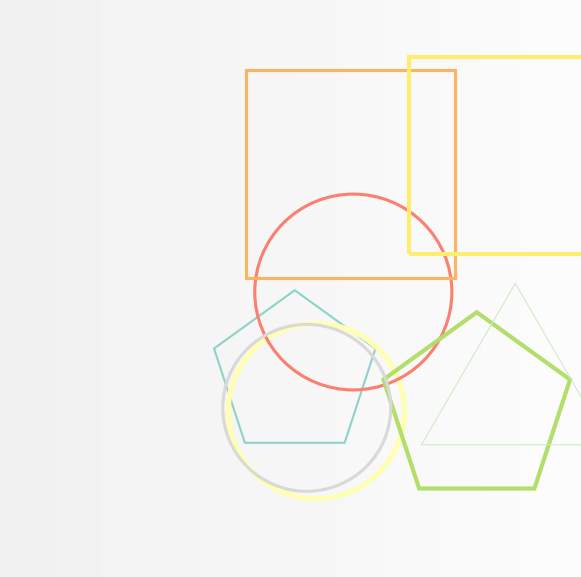[{"shape": "pentagon", "thickness": 1, "radius": 0.73, "center": [0.507, 0.351]}, {"shape": "circle", "thickness": 2.5, "radius": 0.76, "center": [0.544, 0.287]}, {"shape": "circle", "thickness": 1.5, "radius": 0.85, "center": [0.608, 0.493]}, {"shape": "square", "thickness": 1.5, "radius": 0.9, "center": [0.603, 0.697]}, {"shape": "pentagon", "thickness": 2, "radius": 0.84, "center": [0.82, 0.29]}, {"shape": "circle", "thickness": 1.5, "radius": 0.72, "center": [0.528, 0.293]}, {"shape": "triangle", "thickness": 0.5, "radius": 0.93, "center": [0.886, 0.322]}, {"shape": "square", "thickness": 2, "radius": 0.86, "center": [0.875, 0.73]}]